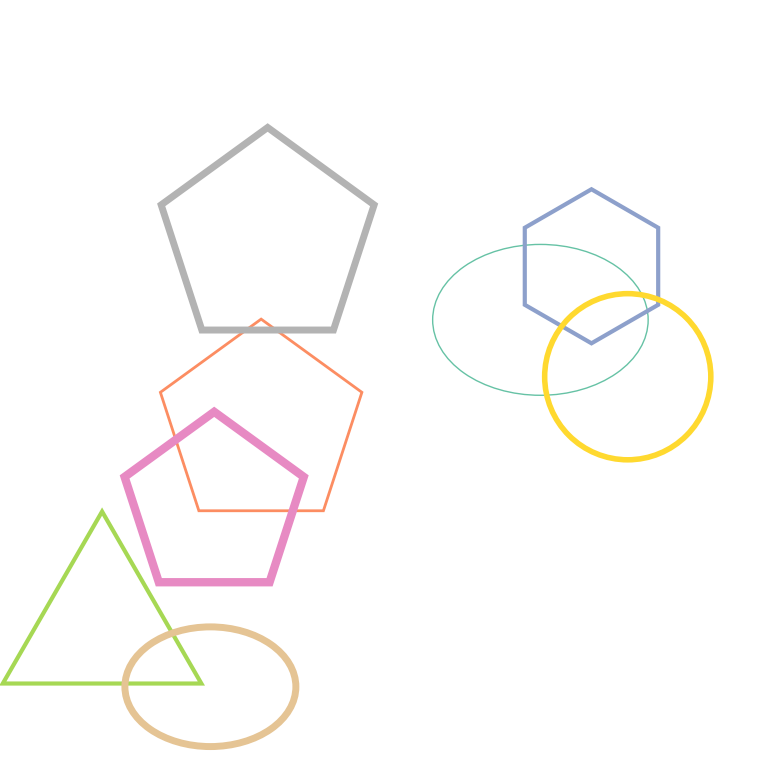[{"shape": "oval", "thickness": 0.5, "radius": 0.7, "center": [0.702, 0.585]}, {"shape": "pentagon", "thickness": 1, "radius": 0.69, "center": [0.339, 0.448]}, {"shape": "hexagon", "thickness": 1.5, "radius": 0.5, "center": [0.768, 0.654]}, {"shape": "pentagon", "thickness": 3, "radius": 0.61, "center": [0.278, 0.343]}, {"shape": "triangle", "thickness": 1.5, "radius": 0.74, "center": [0.133, 0.187]}, {"shape": "circle", "thickness": 2, "radius": 0.54, "center": [0.815, 0.511]}, {"shape": "oval", "thickness": 2.5, "radius": 0.56, "center": [0.273, 0.108]}, {"shape": "pentagon", "thickness": 2.5, "radius": 0.73, "center": [0.348, 0.689]}]